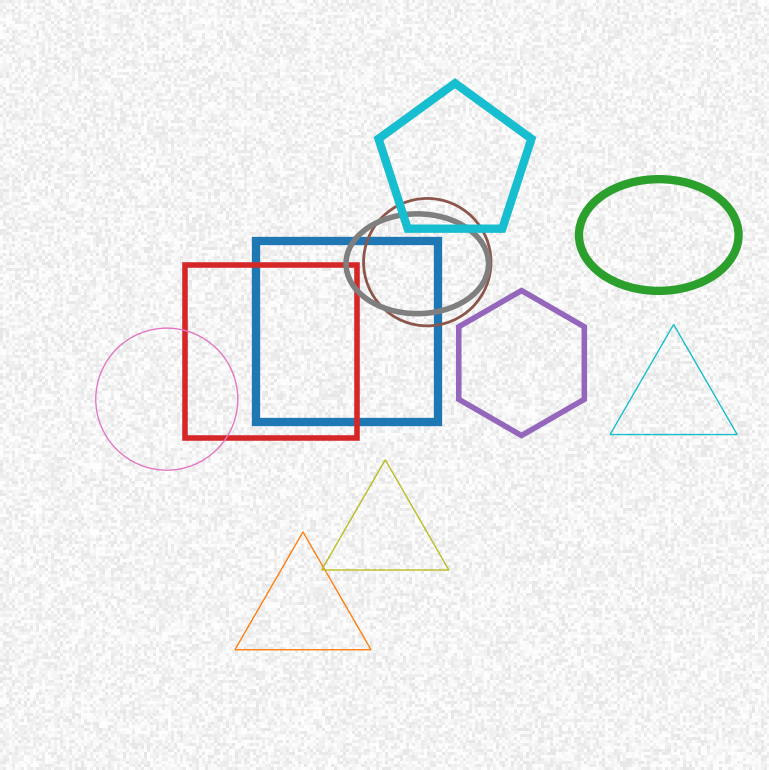[{"shape": "square", "thickness": 3, "radius": 0.59, "center": [0.45, 0.569]}, {"shape": "triangle", "thickness": 0.5, "radius": 0.51, "center": [0.393, 0.207]}, {"shape": "oval", "thickness": 3, "radius": 0.52, "center": [0.856, 0.695]}, {"shape": "square", "thickness": 2, "radius": 0.56, "center": [0.352, 0.544]}, {"shape": "hexagon", "thickness": 2, "radius": 0.47, "center": [0.677, 0.529]}, {"shape": "circle", "thickness": 1, "radius": 0.41, "center": [0.555, 0.66]}, {"shape": "circle", "thickness": 0.5, "radius": 0.46, "center": [0.217, 0.482]}, {"shape": "oval", "thickness": 2, "radius": 0.46, "center": [0.542, 0.657]}, {"shape": "triangle", "thickness": 0.5, "radius": 0.48, "center": [0.5, 0.307]}, {"shape": "triangle", "thickness": 0.5, "radius": 0.48, "center": [0.875, 0.483]}, {"shape": "pentagon", "thickness": 3, "radius": 0.52, "center": [0.591, 0.787]}]